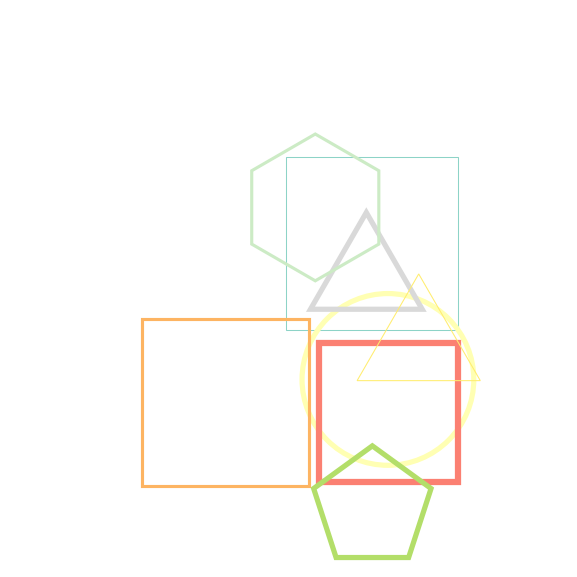[{"shape": "square", "thickness": 0.5, "radius": 0.75, "center": [0.644, 0.578]}, {"shape": "circle", "thickness": 2.5, "radius": 0.74, "center": [0.672, 0.342]}, {"shape": "square", "thickness": 3, "radius": 0.6, "center": [0.672, 0.285]}, {"shape": "square", "thickness": 1.5, "radius": 0.72, "center": [0.391, 0.302]}, {"shape": "pentagon", "thickness": 2.5, "radius": 0.53, "center": [0.645, 0.12]}, {"shape": "triangle", "thickness": 2.5, "radius": 0.56, "center": [0.634, 0.519]}, {"shape": "hexagon", "thickness": 1.5, "radius": 0.64, "center": [0.546, 0.64]}, {"shape": "triangle", "thickness": 0.5, "radius": 0.62, "center": [0.725, 0.402]}]